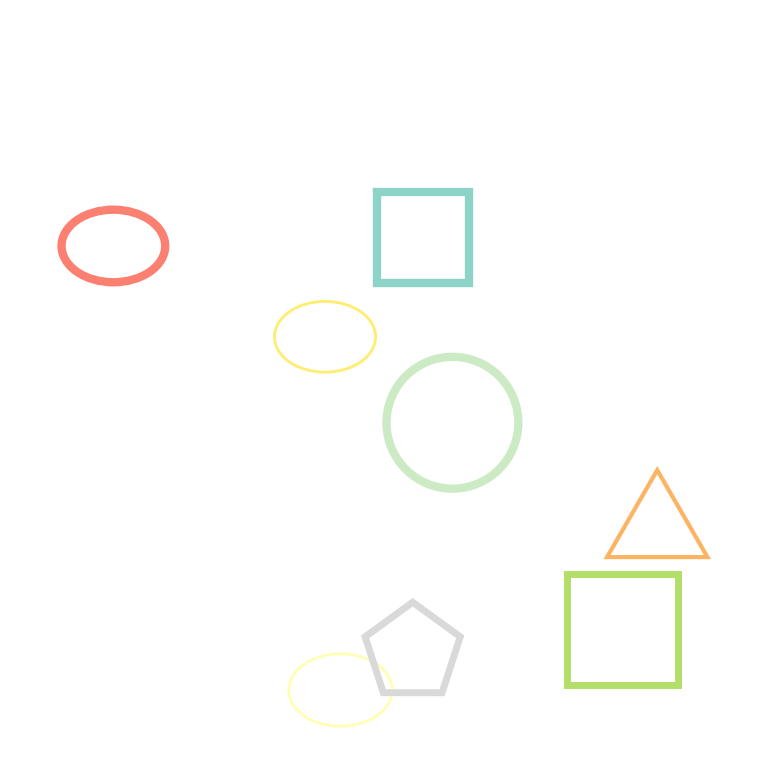[{"shape": "square", "thickness": 3, "radius": 0.3, "center": [0.55, 0.692]}, {"shape": "oval", "thickness": 1, "radius": 0.34, "center": [0.442, 0.104]}, {"shape": "oval", "thickness": 3, "radius": 0.34, "center": [0.147, 0.681]}, {"shape": "triangle", "thickness": 1.5, "radius": 0.38, "center": [0.854, 0.314]}, {"shape": "square", "thickness": 2.5, "radius": 0.36, "center": [0.808, 0.182]}, {"shape": "pentagon", "thickness": 2.5, "radius": 0.32, "center": [0.536, 0.153]}, {"shape": "circle", "thickness": 3, "radius": 0.43, "center": [0.588, 0.451]}, {"shape": "oval", "thickness": 1, "radius": 0.33, "center": [0.422, 0.563]}]